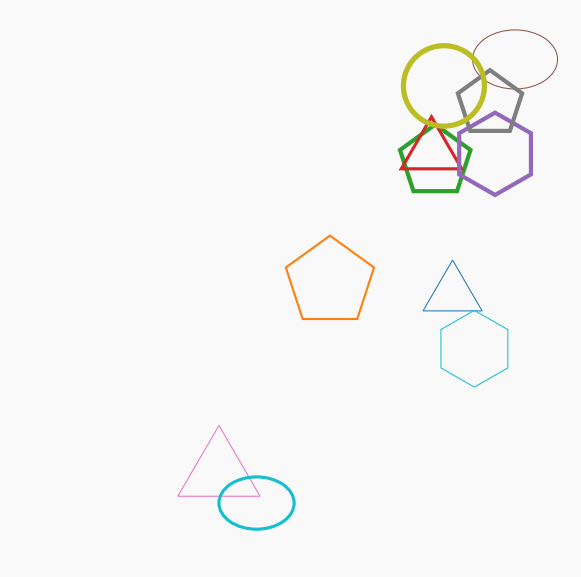[{"shape": "triangle", "thickness": 0.5, "radius": 0.29, "center": [0.779, 0.49]}, {"shape": "pentagon", "thickness": 1, "radius": 0.4, "center": [0.568, 0.511]}, {"shape": "pentagon", "thickness": 2, "radius": 0.32, "center": [0.749, 0.72]}, {"shape": "triangle", "thickness": 1.5, "radius": 0.3, "center": [0.742, 0.737]}, {"shape": "hexagon", "thickness": 2, "radius": 0.36, "center": [0.852, 0.733]}, {"shape": "oval", "thickness": 0.5, "radius": 0.37, "center": [0.886, 0.896]}, {"shape": "triangle", "thickness": 0.5, "radius": 0.41, "center": [0.377, 0.181]}, {"shape": "pentagon", "thickness": 2, "radius": 0.29, "center": [0.843, 0.82]}, {"shape": "circle", "thickness": 2.5, "radius": 0.35, "center": [0.764, 0.85]}, {"shape": "oval", "thickness": 1.5, "radius": 0.32, "center": [0.441, 0.128]}, {"shape": "hexagon", "thickness": 0.5, "radius": 0.33, "center": [0.816, 0.395]}]